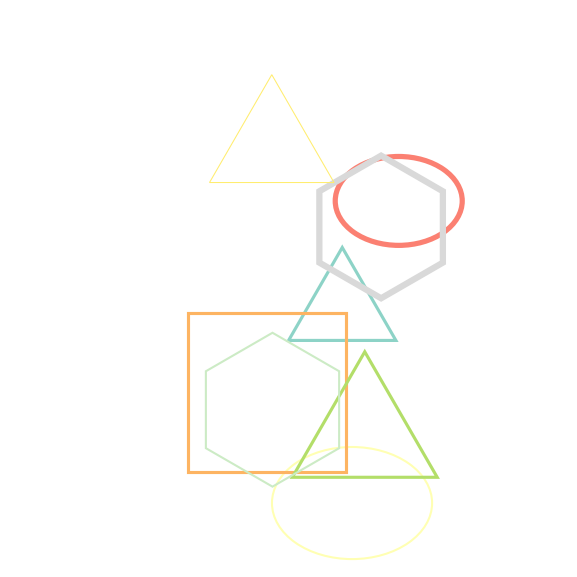[{"shape": "triangle", "thickness": 1.5, "radius": 0.54, "center": [0.593, 0.463]}, {"shape": "oval", "thickness": 1, "radius": 0.69, "center": [0.61, 0.128]}, {"shape": "oval", "thickness": 2.5, "radius": 0.55, "center": [0.69, 0.651]}, {"shape": "square", "thickness": 1.5, "radius": 0.68, "center": [0.462, 0.32]}, {"shape": "triangle", "thickness": 1.5, "radius": 0.72, "center": [0.632, 0.245]}, {"shape": "hexagon", "thickness": 3, "radius": 0.62, "center": [0.66, 0.606]}, {"shape": "hexagon", "thickness": 1, "radius": 0.67, "center": [0.472, 0.29]}, {"shape": "triangle", "thickness": 0.5, "radius": 0.62, "center": [0.471, 0.745]}]